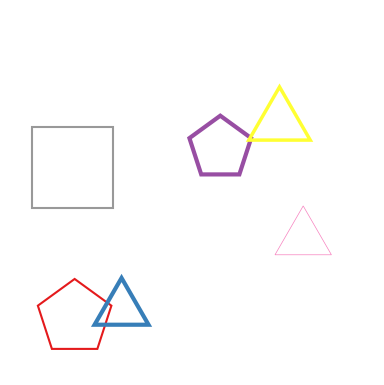[{"shape": "pentagon", "thickness": 1.5, "radius": 0.5, "center": [0.194, 0.175]}, {"shape": "triangle", "thickness": 3, "radius": 0.4, "center": [0.316, 0.197]}, {"shape": "pentagon", "thickness": 3, "radius": 0.42, "center": [0.572, 0.615]}, {"shape": "triangle", "thickness": 2.5, "radius": 0.46, "center": [0.726, 0.682]}, {"shape": "triangle", "thickness": 0.5, "radius": 0.42, "center": [0.788, 0.381]}, {"shape": "square", "thickness": 1.5, "radius": 0.52, "center": [0.188, 0.565]}]